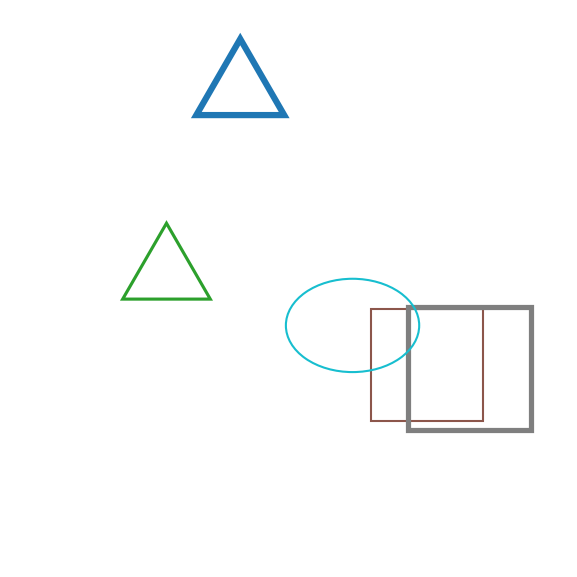[{"shape": "triangle", "thickness": 3, "radius": 0.44, "center": [0.416, 0.844]}, {"shape": "triangle", "thickness": 1.5, "radius": 0.44, "center": [0.288, 0.525]}, {"shape": "square", "thickness": 1, "radius": 0.48, "center": [0.74, 0.367]}, {"shape": "square", "thickness": 2.5, "radius": 0.53, "center": [0.812, 0.362]}, {"shape": "oval", "thickness": 1, "radius": 0.58, "center": [0.61, 0.436]}]